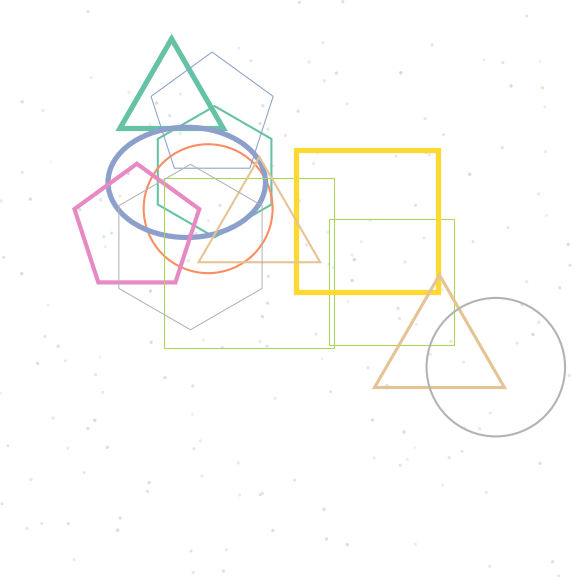[{"shape": "hexagon", "thickness": 1, "radius": 0.57, "center": [0.372, 0.702]}, {"shape": "triangle", "thickness": 2.5, "radius": 0.52, "center": [0.297, 0.828]}, {"shape": "circle", "thickness": 1, "radius": 0.56, "center": [0.36, 0.638]}, {"shape": "pentagon", "thickness": 0.5, "radius": 0.56, "center": [0.367, 0.798]}, {"shape": "oval", "thickness": 2.5, "radius": 0.68, "center": [0.323, 0.683]}, {"shape": "pentagon", "thickness": 2, "radius": 0.57, "center": [0.237, 0.602]}, {"shape": "square", "thickness": 0.5, "radius": 0.54, "center": [0.678, 0.511]}, {"shape": "square", "thickness": 0.5, "radius": 0.74, "center": [0.431, 0.544]}, {"shape": "square", "thickness": 2.5, "radius": 0.61, "center": [0.636, 0.617]}, {"shape": "triangle", "thickness": 1, "radius": 0.61, "center": [0.449, 0.606]}, {"shape": "triangle", "thickness": 1.5, "radius": 0.65, "center": [0.761, 0.393]}, {"shape": "hexagon", "thickness": 0.5, "radius": 0.72, "center": [0.33, 0.571]}, {"shape": "circle", "thickness": 1, "radius": 0.6, "center": [0.859, 0.363]}]